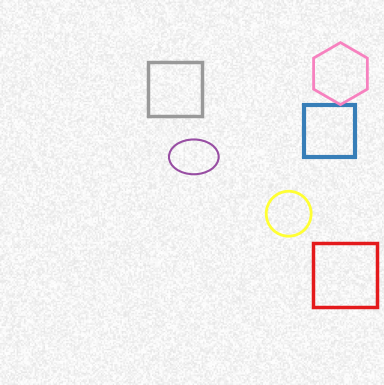[{"shape": "square", "thickness": 2.5, "radius": 0.42, "center": [0.896, 0.285]}, {"shape": "square", "thickness": 3, "radius": 0.34, "center": [0.856, 0.66]}, {"shape": "oval", "thickness": 1.5, "radius": 0.32, "center": [0.503, 0.593]}, {"shape": "circle", "thickness": 2, "radius": 0.29, "center": [0.75, 0.445]}, {"shape": "hexagon", "thickness": 2, "radius": 0.4, "center": [0.884, 0.809]}, {"shape": "square", "thickness": 2.5, "radius": 0.35, "center": [0.455, 0.769]}]